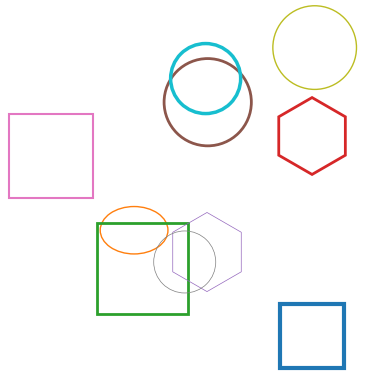[{"shape": "square", "thickness": 3, "radius": 0.41, "center": [0.811, 0.127]}, {"shape": "oval", "thickness": 1, "radius": 0.44, "center": [0.348, 0.402]}, {"shape": "square", "thickness": 2, "radius": 0.59, "center": [0.371, 0.303]}, {"shape": "hexagon", "thickness": 2, "radius": 0.5, "center": [0.811, 0.647]}, {"shape": "hexagon", "thickness": 0.5, "radius": 0.51, "center": [0.538, 0.345]}, {"shape": "circle", "thickness": 2, "radius": 0.57, "center": [0.54, 0.735]}, {"shape": "square", "thickness": 1.5, "radius": 0.55, "center": [0.132, 0.595]}, {"shape": "circle", "thickness": 0.5, "radius": 0.4, "center": [0.48, 0.32]}, {"shape": "circle", "thickness": 1, "radius": 0.54, "center": [0.817, 0.876]}, {"shape": "circle", "thickness": 2.5, "radius": 0.45, "center": [0.534, 0.796]}]